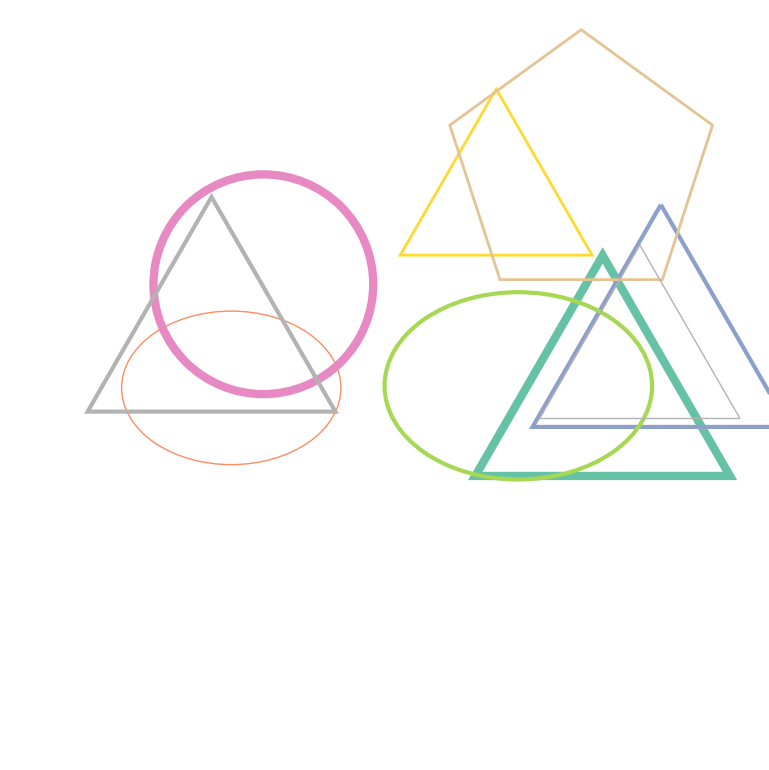[{"shape": "triangle", "thickness": 3, "radius": 0.95, "center": [0.783, 0.477]}, {"shape": "oval", "thickness": 0.5, "radius": 0.71, "center": [0.3, 0.496]}, {"shape": "triangle", "thickness": 1.5, "radius": 0.96, "center": [0.858, 0.542]}, {"shape": "circle", "thickness": 3, "radius": 0.71, "center": [0.342, 0.631]}, {"shape": "oval", "thickness": 1.5, "radius": 0.87, "center": [0.673, 0.499]}, {"shape": "triangle", "thickness": 1, "radius": 0.72, "center": [0.644, 0.741]}, {"shape": "pentagon", "thickness": 1, "radius": 0.9, "center": [0.755, 0.782]}, {"shape": "triangle", "thickness": 1.5, "radius": 0.93, "center": [0.275, 0.558]}, {"shape": "triangle", "thickness": 0.5, "radius": 0.75, "center": [0.831, 0.532]}]